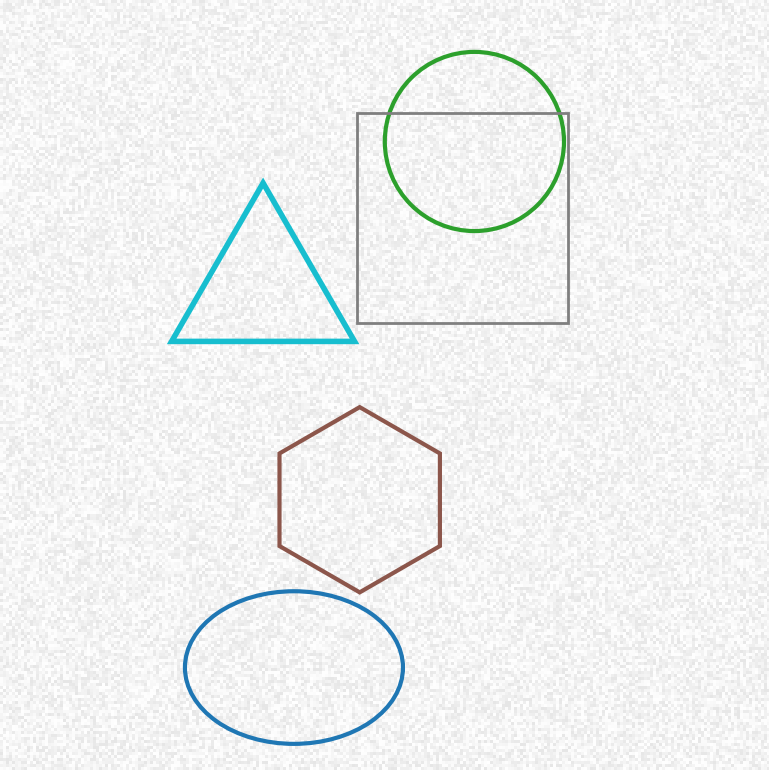[{"shape": "oval", "thickness": 1.5, "radius": 0.71, "center": [0.382, 0.133]}, {"shape": "circle", "thickness": 1.5, "radius": 0.58, "center": [0.616, 0.816]}, {"shape": "hexagon", "thickness": 1.5, "radius": 0.6, "center": [0.467, 0.351]}, {"shape": "square", "thickness": 1, "radius": 0.68, "center": [0.6, 0.717]}, {"shape": "triangle", "thickness": 2, "radius": 0.69, "center": [0.342, 0.625]}]